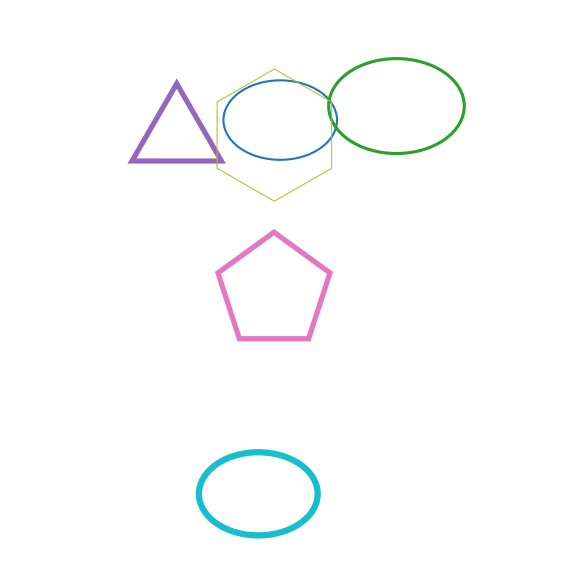[{"shape": "oval", "thickness": 1, "radius": 0.49, "center": [0.485, 0.791]}, {"shape": "oval", "thickness": 1.5, "radius": 0.59, "center": [0.687, 0.815]}, {"shape": "triangle", "thickness": 2.5, "radius": 0.45, "center": [0.306, 0.765]}, {"shape": "pentagon", "thickness": 2.5, "radius": 0.51, "center": [0.474, 0.495]}, {"shape": "hexagon", "thickness": 0.5, "radius": 0.57, "center": [0.475, 0.765]}, {"shape": "oval", "thickness": 3, "radius": 0.51, "center": [0.447, 0.144]}]